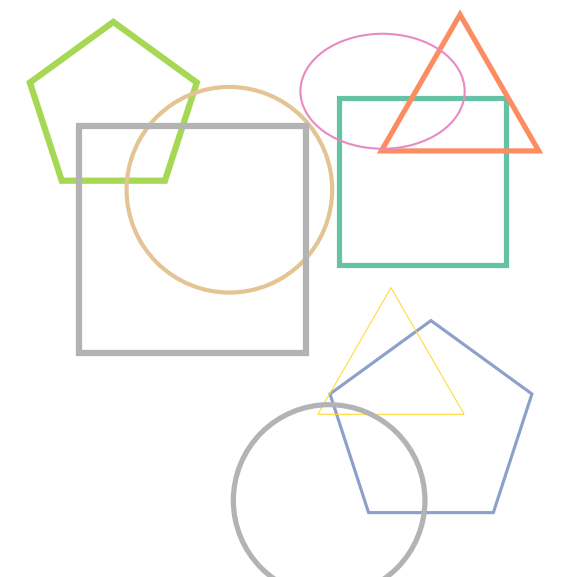[{"shape": "square", "thickness": 2.5, "radius": 0.72, "center": [0.731, 0.684]}, {"shape": "triangle", "thickness": 2.5, "radius": 0.79, "center": [0.797, 0.816]}, {"shape": "pentagon", "thickness": 1.5, "radius": 0.92, "center": [0.746, 0.26]}, {"shape": "oval", "thickness": 1, "radius": 0.71, "center": [0.662, 0.841]}, {"shape": "pentagon", "thickness": 3, "radius": 0.76, "center": [0.196, 0.809]}, {"shape": "triangle", "thickness": 0.5, "radius": 0.73, "center": [0.677, 0.355]}, {"shape": "circle", "thickness": 2, "radius": 0.89, "center": [0.397, 0.671]}, {"shape": "square", "thickness": 3, "radius": 0.98, "center": [0.333, 0.584]}, {"shape": "circle", "thickness": 2.5, "radius": 0.83, "center": [0.57, 0.133]}]